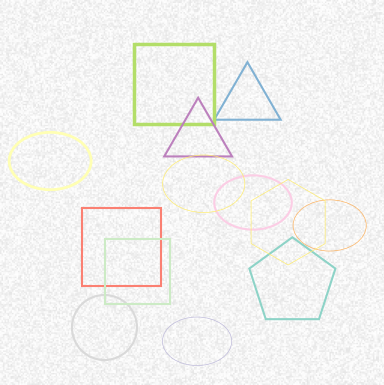[{"shape": "pentagon", "thickness": 1.5, "radius": 0.59, "center": [0.759, 0.266]}, {"shape": "oval", "thickness": 2, "radius": 0.53, "center": [0.13, 0.582]}, {"shape": "oval", "thickness": 0.5, "radius": 0.45, "center": [0.512, 0.114]}, {"shape": "square", "thickness": 1.5, "radius": 0.51, "center": [0.315, 0.359]}, {"shape": "triangle", "thickness": 1.5, "radius": 0.5, "center": [0.643, 0.739]}, {"shape": "oval", "thickness": 0.5, "radius": 0.47, "center": [0.856, 0.414]}, {"shape": "square", "thickness": 2.5, "radius": 0.52, "center": [0.451, 0.782]}, {"shape": "oval", "thickness": 1.5, "radius": 0.5, "center": [0.657, 0.474]}, {"shape": "circle", "thickness": 1.5, "radius": 0.42, "center": [0.271, 0.149]}, {"shape": "triangle", "thickness": 1.5, "radius": 0.51, "center": [0.515, 0.645]}, {"shape": "square", "thickness": 1.5, "radius": 0.42, "center": [0.358, 0.295]}, {"shape": "oval", "thickness": 0.5, "radius": 0.53, "center": [0.529, 0.523]}, {"shape": "hexagon", "thickness": 0.5, "radius": 0.56, "center": [0.748, 0.423]}]